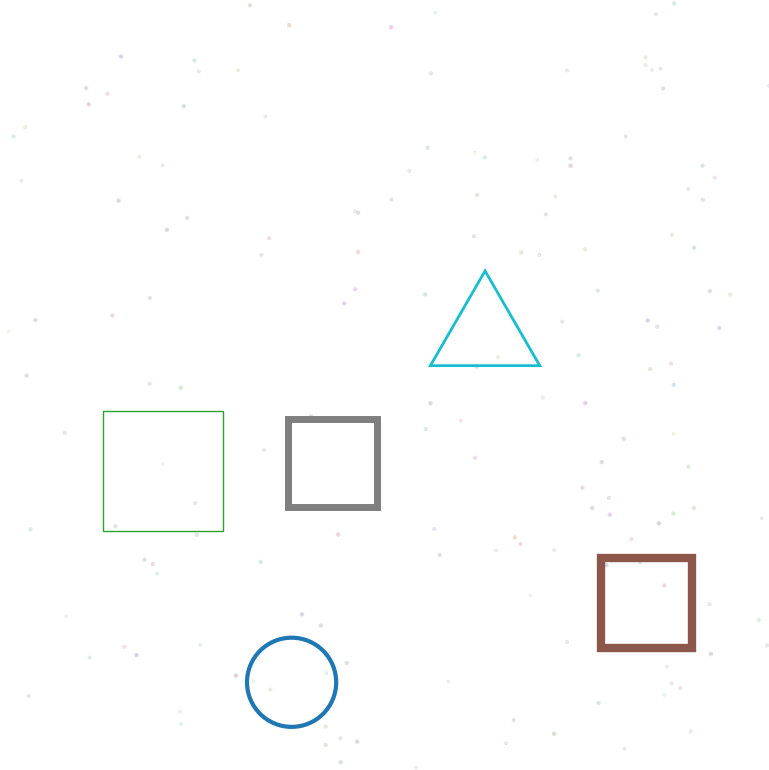[{"shape": "circle", "thickness": 1.5, "radius": 0.29, "center": [0.379, 0.114]}, {"shape": "square", "thickness": 0.5, "radius": 0.39, "center": [0.212, 0.388]}, {"shape": "square", "thickness": 3, "radius": 0.29, "center": [0.84, 0.217]}, {"shape": "square", "thickness": 2.5, "radius": 0.29, "center": [0.432, 0.398]}, {"shape": "triangle", "thickness": 1, "radius": 0.41, "center": [0.63, 0.566]}]